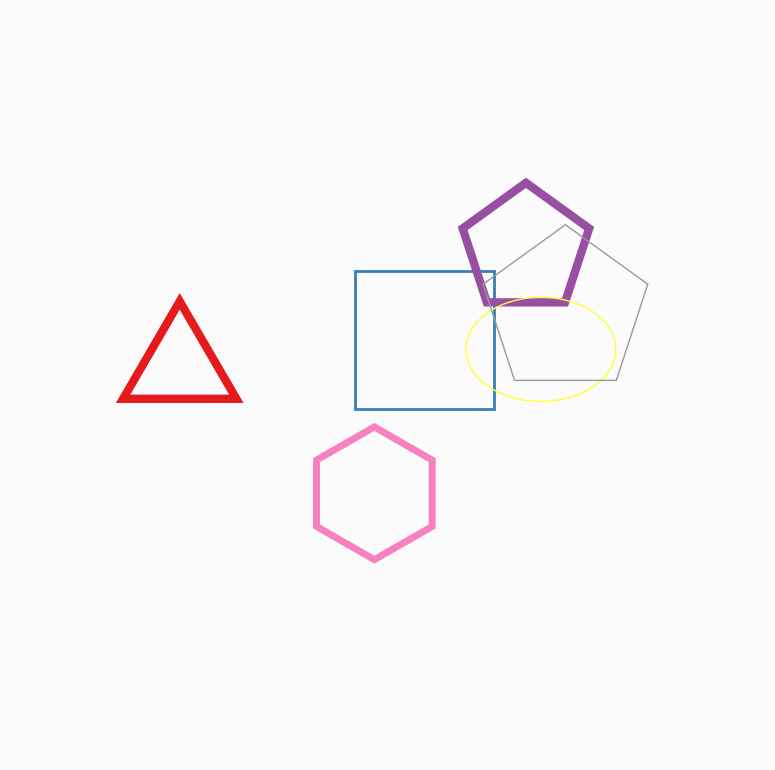[{"shape": "triangle", "thickness": 3, "radius": 0.42, "center": [0.232, 0.524]}, {"shape": "square", "thickness": 1, "radius": 0.45, "center": [0.547, 0.559]}, {"shape": "pentagon", "thickness": 3, "radius": 0.43, "center": [0.679, 0.677]}, {"shape": "oval", "thickness": 0.5, "radius": 0.48, "center": [0.698, 0.546]}, {"shape": "hexagon", "thickness": 2.5, "radius": 0.43, "center": [0.483, 0.359]}, {"shape": "pentagon", "thickness": 0.5, "radius": 0.56, "center": [0.73, 0.596]}]